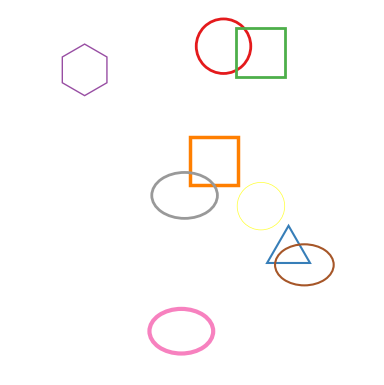[{"shape": "circle", "thickness": 2, "radius": 0.35, "center": [0.581, 0.88]}, {"shape": "triangle", "thickness": 1.5, "radius": 0.32, "center": [0.749, 0.349]}, {"shape": "square", "thickness": 2, "radius": 0.32, "center": [0.677, 0.864]}, {"shape": "hexagon", "thickness": 1, "radius": 0.33, "center": [0.22, 0.819]}, {"shape": "square", "thickness": 2.5, "radius": 0.31, "center": [0.555, 0.582]}, {"shape": "circle", "thickness": 0.5, "radius": 0.31, "center": [0.678, 0.465]}, {"shape": "oval", "thickness": 1.5, "radius": 0.38, "center": [0.791, 0.312]}, {"shape": "oval", "thickness": 3, "radius": 0.41, "center": [0.471, 0.14]}, {"shape": "oval", "thickness": 2, "radius": 0.43, "center": [0.479, 0.492]}]